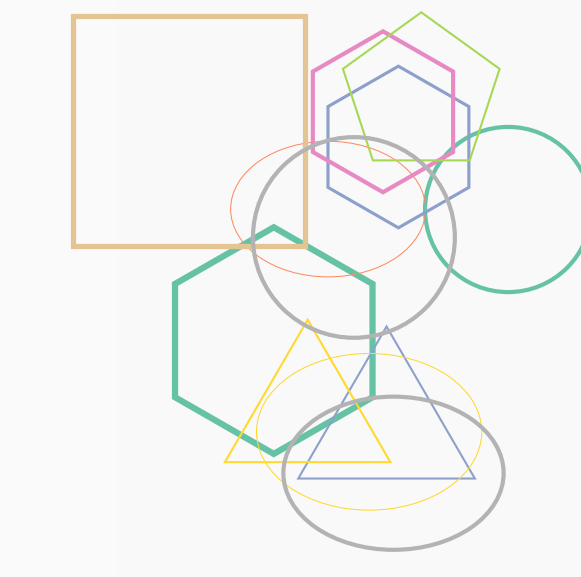[{"shape": "circle", "thickness": 2, "radius": 0.72, "center": [0.874, 0.636]}, {"shape": "hexagon", "thickness": 3, "radius": 0.98, "center": [0.471, 0.409]}, {"shape": "oval", "thickness": 0.5, "radius": 0.84, "center": [0.564, 0.637]}, {"shape": "hexagon", "thickness": 1.5, "radius": 0.7, "center": [0.685, 0.745]}, {"shape": "triangle", "thickness": 1, "radius": 0.88, "center": [0.665, 0.258]}, {"shape": "hexagon", "thickness": 2, "radius": 0.7, "center": [0.659, 0.806]}, {"shape": "pentagon", "thickness": 1, "radius": 0.71, "center": [0.725, 0.836]}, {"shape": "oval", "thickness": 0.5, "radius": 0.97, "center": [0.635, 0.251]}, {"shape": "triangle", "thickness": 1, "radius": 0.82, "center": [0.529, 0.281]}, {"shape": "square", "thickness": 2.5, "radius": 1.0, "center": [0.325, 0.772]}, {"shape": "circle", "thickness": 2, "radius": 0.87, "center": [0.609, 0.588]}, {"shape": "oval", "thickness": 2, "radius": 0.95, "center": [0.677, 0.18]}]